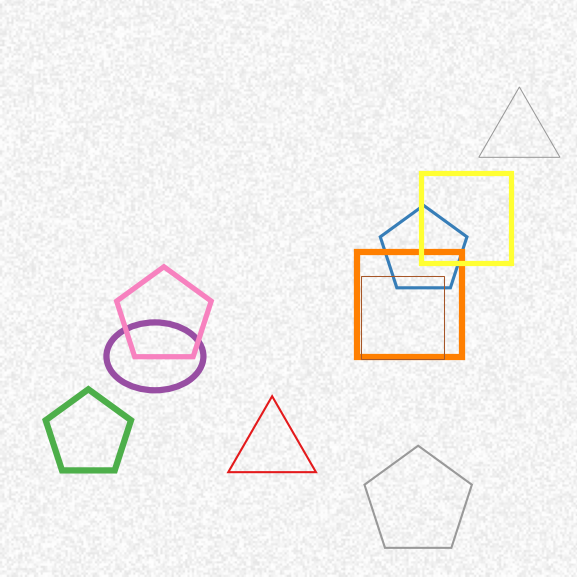[{"shape": "triangle", "thickness": 1, "radius": 0.44, "center": [0.471, 0.225]}, {"shape": "pentagon", "thickness": 1.5, "radius": 0.39, "center": [0.734, 0.565]}, {"shape": "pentagon", "thickness": 3, "radius": 0.39, "center": [0.153, 0.247]}, {"shape": "oval", "thickness": 3, "radius": 0.42, "center": [0.268, 0.382]}, {"shape": "square", "thickness": 3, "radius": 0.46, "center": [0.709, 0.472]}, {"shape": "square", "thickness": 2.5, "radius": 0.39, "center": [0.807, 0.622]}, {"shape": "square", "thickness": 0.5, "radius": 0.36, "center": [0.697, 0.449]}, {"shape": "pentagon", "thickness": 2.5, "radius": 0.43, "center": [0.284, 0.451]}, {"shape": "triangle", "thickness": 0.5, "radius": 0.41, "center": [0.899, 0.767]}, {"shape": "pentagon", "thickness": 1, "radius": 0.49, "center": [0.724, 0.13]}]